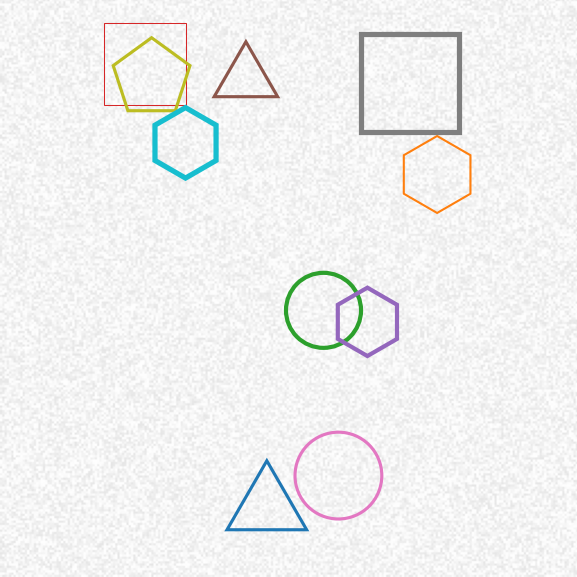[{"shape": "triangle", "thickness": 1.5, "radius": 0.4, "center": [0.462, 0.122]}, {"shape": "hexagon", "thickness": 1, "radius": 0.33, "center": [0.757, 0.697]}, {"shape": "circle", "thickness": 2, "radius": 0.32, "center": [0.56, 0.462]}, {"shape": "square", "thickness": 0.5, "radius": 0.36, "center": [0.251, 0.889]}, {"shape": "hexagon", "thickness": 2, "radius": 0.3, "center": [0.636, 0.442]}, {"shape": "triangle", "thickness": 1.5, "radius": 0.32, "center": [0.426, 0.863]}, {"shape": "circle", "thickness": 1.5, "radius": 0.38, "center": [0.586, 0.176]}, {"shape": "square", "thickness": 2.5, "radius": 0.43, "center": [0.71, 0.856]}, {"shape": "pentagon", "thickness": 1.5, "radius": 0.35, "center": [0.263, 0.864]}, {"shape": "hexagon", "thickness": 2.5, "radius": 0.31, "center": [0.321, 0.752]}]